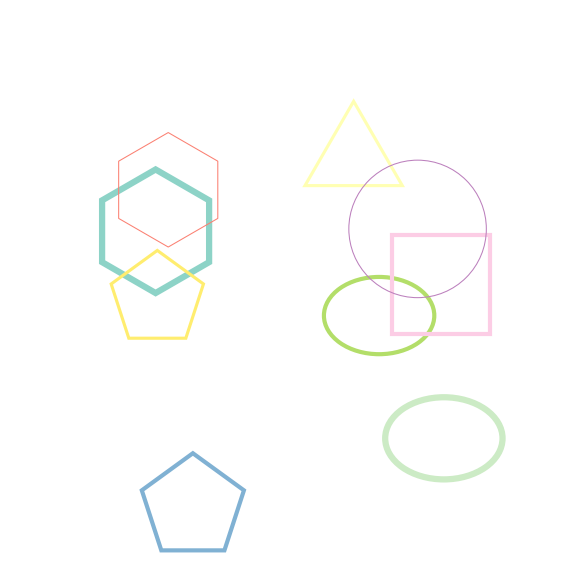[{"shape": "hexagon", "thickness": 3, "radius": 0.53, "center": [0.269, 0.599]}, {"shape": "triangle", "thickness": 1.5, "radius": 0.49, "center": [0.612, 0.726]}, {"shape": "hexagon", "thickness": 0.5, "radius": 0.5, "center": [0.291, 0.67]}, {"shape": "pentagon", "thickness": 2, "radius": 0.46, "center": [0.334, 0.121]}, {"shape": "oval", "thickness": 2, "radius": 0.48, "center": [0.656, 0.453]}, {"shape": "square", "thickness": 2, "radius": 0.43, "center": [0.763, 0.507]}, {"shape": "circle", "thickness": 0.5, "radius": 0.6, "center": [0.723, 0.603]}, {"shape": "oval", "thickness": 3, "radius": 0.51, "center": [0.769, 0.24]}, {"shape": "pentagon", "thickness": 1.5, "radius": 0.42, "center": [0.272, 0.481]}]